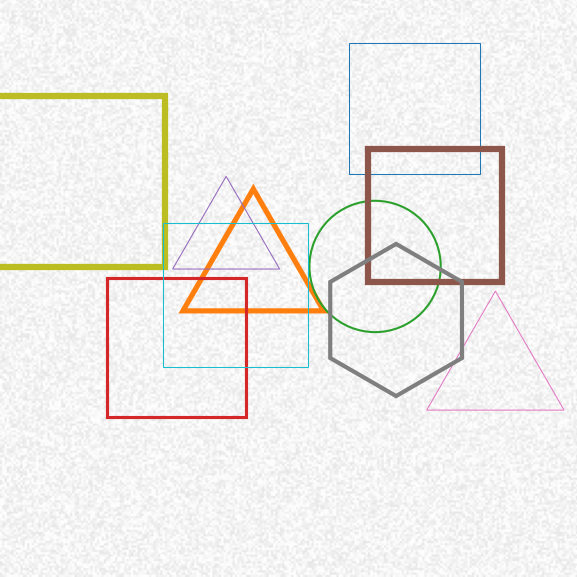[{"shape": "square", "thickness": 0.5, "radius": 0.57, "center": [0.718, 0.811]}, {"shape": "triangle", "thickness": 2.5, "radius": 0.7, "center": [0.439, 0.531]}, {"shape": "circle", "thickness": 1, "radius": 0.57, "center": [0.649, 0.538]}, {"shape": "square", "thickness": 1.5, "radius": 0.6, "center": [0.306, 0.397]}, {"shape": "triangle", "thickness": 0.5, "radius": 0.53, "center": [0.392, 0.587]}, {"shape": "square", "thickness": 3, "radius": 0.58, "center": [0.753, 0.625]}, {"shape": "triangle", "thickness": 0.5, "radius": 0.69, "center": [0.858, 0.358]}, {"shape": "hexagon", "thickness": 2, "radius": 0.66, "center": [0.686, 0.445]}, {"shape": "square", "thickness": 3, "radius": 0.74, "center": [0.137, 0.685]}, {"shape": "square", "thickness": 0.5, "radius": 0.63, "center": [0.408, 0.488]}]